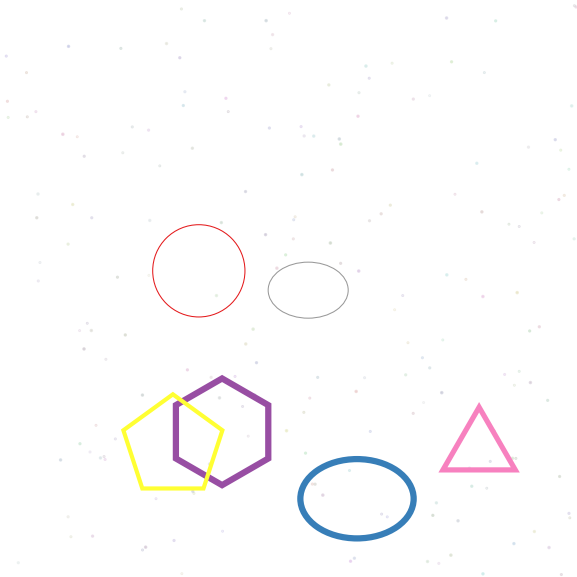[{"shape": "circle", "thickness": 0.5, "radius": 0.4, "center": [0.344, 0.53]}, {"shape": "oval", "thickness": 3, "radius": 0.49, "center": [0.618, 0.135]}, {"shape": "hexagon", "thickness": 3, "radius": 0.46, "center": [0.385, 0.251]}, {"shape": "pentagon", "thickness": 2, "radius": 0.45, "center": [0.299, 0.226]}, {"shape": "triangle", "thickness": 2.5, "radius": 0.36, "center": [0.83, 0.222]}, {"shape": "oval", "thickness": 0.5, "radius": 0.35, "center": [0.534, 0.497]}]